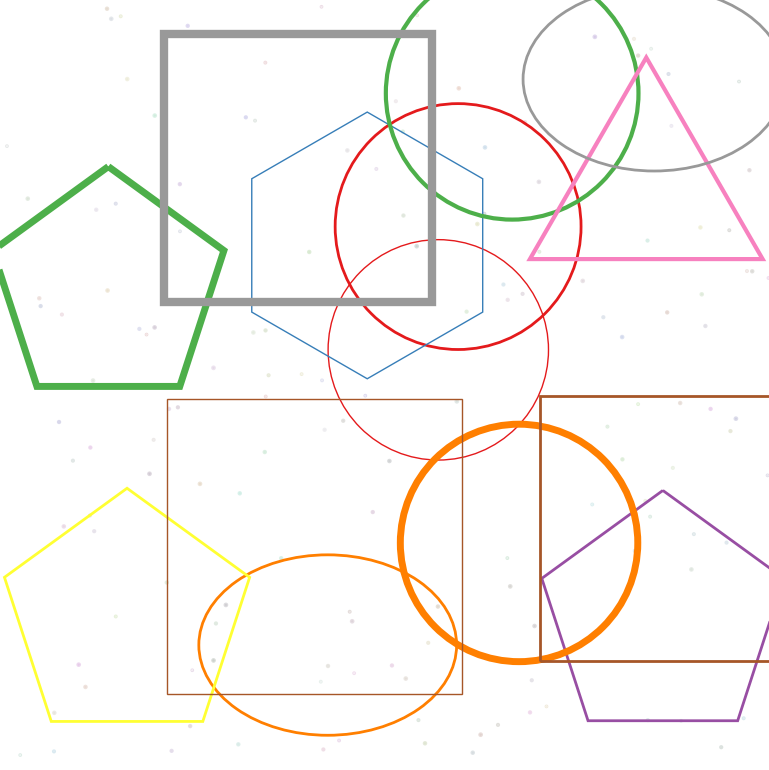[{"shape": "circle", "thickness": 0.5, "radius": 0.72, "center": [0.569, 0.546]}, {"shape": "circle", "thickness": 1, "radius": 0.8, "center": [0.595, 0.706]}, {"shape": "hexagon", "thickness": 0.5, "radius": 0.87, "center": [0.477, 0.681]}, {"shape": "circle", "thickness": 1.5, "radius": 0.82, "center": [0.665, 0.879]}, {"shape": "pentagon", "thickness": 2.5, "radius": 0.79, "center": [0.141, 0.626]}, {"shape": "pentagon", "thickness": 1, "radius": 0.83, "center": [0.861, 0.198]}, {"shape": "oval", "thickness": 1, "radius": 0.84, "center": [0.426, 0.162]}, {"shape": "circle", "thickness": 2.5, "radius": 0.77, "center": [0.674, 0.295]}, {"shape": "pentagon", "thickness": 1, "radius": 0.84, "center": [0.165, 0.198]}, {"shape": "square", "thickness": 1, "radius": 0.86, "center": [0.874, 0.313]}, {"shape": "square", "thickness": 0.5, "radius": 0.96, "center": [0.409, 0.29]}, {"shape": "triangle", "thickness": 1.5, "radius": 0.87, "center": [0.839, 0.751]}, {"shape": "square", "thickness": 3, "radius": 0.87, "center": [0.387, 0.782]}, {"shape": "oval", "thickness": 1, "radius": 0.85, "center": [0.85, 0.897]}]